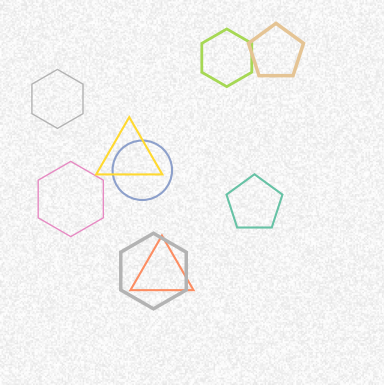[{"shape": "pentagon", "thickness": 1.5, "radius": 0.38, "center": [0.661, 0.471]}, {"shape": "triangle", "thickness": 1.5, "radius": 0.47, "center": [0.421, 0.294]}, {"shape": "circle", "thickness": 1.5, "radius": 0.39, "center": [0.37, 0.558]}, {"shape": "hexagon", "thickness": 1, "radius": 0.49, "center": [0.184, 0.483]}, {"shape": "hexagon", "thickness": 2, "radius": 0.37, "center": [0.589, 0.85]}, {"shape": "triangle", "thickness": 1.5, "radius": 0.5, "center": [0.336, 0.597]}, {"shape": "pentagon", "thickness": 2.5, "radius": 0.38, "center": [0.717, 0.864]}, {"shape": "hexagon", "thickness": 1, "radius": 0.38, "center": [0.149, 0.743]}, {"shape": "hexagon", "thickness": 2.5, "radius": 0.49, "center": [0.399, 0.296]}]